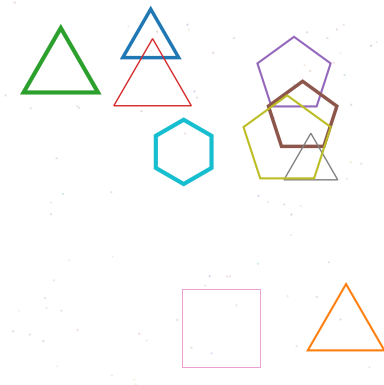[{"shape": "triangle", "thickness": 2.5, "radius": 0.42, "center": [0.391, 0.892]}, {"shape": "triangle", "thickness": 1.5, "radius": 0.57, "center": [0.899, 0.147]}, {"shape": "triangle", "thickness": 3, "radius": 0.56, "center": [0.158, 0.816]}, {"shape": "triangle", "thickness": 1, "radius": 0.58, "center": [0.396, 0.783]}, {"shape": "pentagon", "thickness": 1.5, "radius": 0.5, "center": [0.764, 0.804]}, {"shape": "pentagon", "thickness": 2.5, "radius": 0.47, "center": [0.786, 0.695]}, {"shape": "square", "thickness": 0.5, "radius": 0.51, "center": [0.574, 0.148]}, {"shape": "triangle", "thickness": 1, "radius": 0.4, "center": [0.807, 0.573]}, {"shape": "pentagon", "thickness": 1.5, "radius": 0.6, "center": [0.746, 0.633]}, {"shape": "hexagon", "thickness": 3, "radius": 0.42, "center": [0.477, 0.605]}]